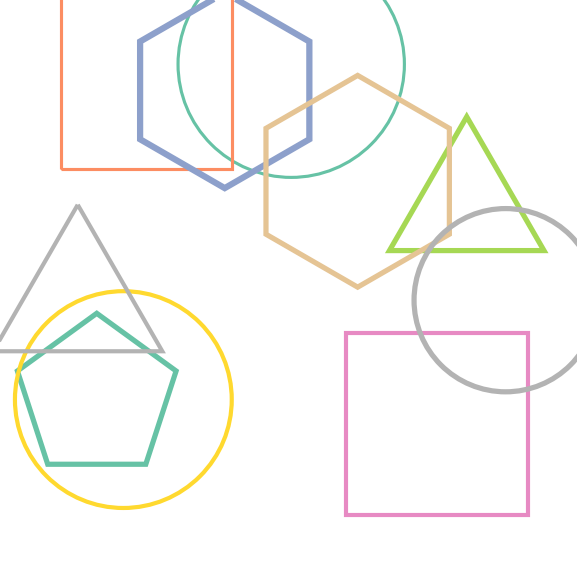[{"shape": "circle", "thickness": 1.5, "radius": 0.98, "center": [0.504, 0.888]}, {"shape": "pentagon", "thickness": 2.5, "radius": 0.72, "center": [0.168, 0.312]}, {"shape": "square", "thickness": 1.5, "radius": 0.74, "center": [0.254, 0.854]}, {"shape": "hexagon", "thickness": 3, "radius": 0.85, "center": [0.389, 0.843]}, {"shape": "square", "thickness": 2, "radius": 0.79, "center": [0.757, 0.264]}, {"shape": "triangle", "thickness": 2.5, "radius": 0.77, "center": [0.808, 0.642]}, {"shape": "circle", "thickness": 2, "radius": 0.94, "center": [0.214, 0.307]}, {"shape": "hexagon", "thickness": 2.5, "radius": 0.92, "center": [0.619, 0.685]}, {"shape": "triangle", "thickness": 2, "radius": 0.85, "center": [0.135, 0.475]}, {"shape": "circle", "thickness": 2.5, "radius": 0.79, "center": [0.876, 0.479]}]